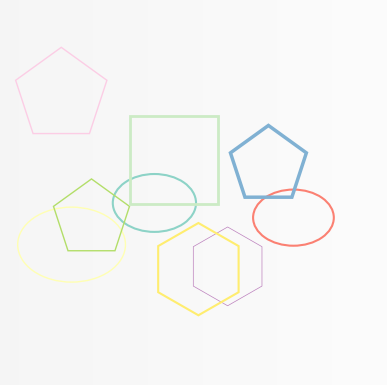[{"shape": "oval", "thickness": 1.5, "radius": 0.54, "center": [0.398, 0.473]}, {"shape": "oval", "thickness": 1, "radius": 0.7, "center": [0.185, 0.365]}, {"shape": "oval", "thickness": 1.5, "radius": 0.52, "center": [0.757, 0.435]}, {"shape": "pentagon", "thickness": 2.5, "radius": 0.51, "center": [0.693, 0.571]}, {"shape": "pentagon", "thickness": 1, "radius": 0.52, "center": [0.236, 0.432]}, {"shape": "pentagon", "thickness": 1, "radius": 0.62, "center": [0.158, 0.753]}, {"shape": "hexagon", "thickness": 0.5, "radius": 0.51, "center": [0.587, 0.308]}, {"shape": "square", "thickness": 2, "radius": 0.57, "center": [0.449, 0.585]}, {"shape": "hexagon", "thickness": 1.5, "radius": 0.6, "center": [0.512, 0.301]}]